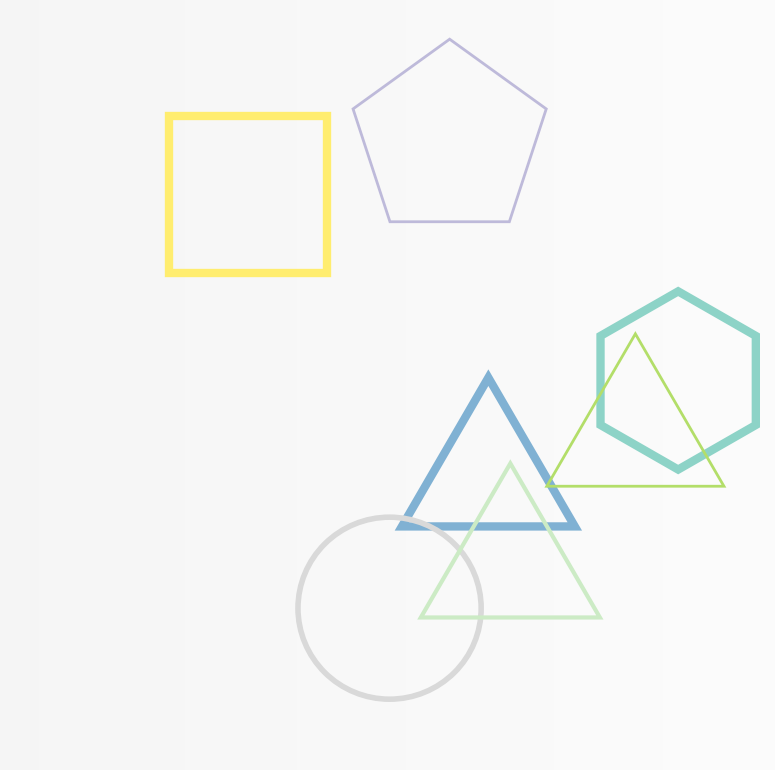[{"shape": "hexagon", "thickness": 3, "radius": 0.58, "center": [0.875, 0.506]}, {"shape": "pentagon", "thickness": 1, "radius": 0.66, "center": [0.58, 0.818]}, {"shape": "triangle", "thickness": 3, "radius": 0.64, "center": [0.63, 0.381]}, {"shape": "triangle", "thickness": 1, "radius": 0.66, "center": [0.82, 0.435]}, {"shape": "circle", "thickness": 2, "radius": 0.59, "center": [0.503, 0.21]}, {"shape": "triangle", "thickness": 1.5, "radius": 0.67, "center": [0.659, 0.265]}, {"shape": "square", "thickness": 3, "radius": 0.51, "center": [0.32, 0.747]}]